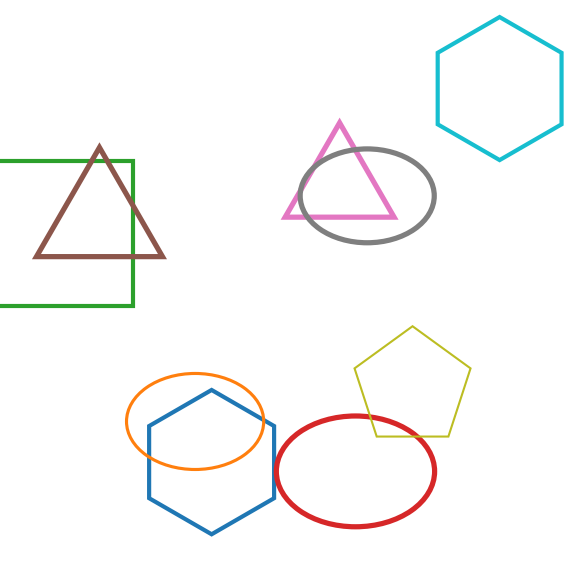[{"shape": "hexagon", "thickness": 2, "radius": 0.62, "center": [0.366, 0.199]}, {"shape": "oval", "thickness": 1.5, "radius": 0.59, "center": [0.338, 0.269]}, {"shape": "square", "thickness": 2, "radius": 0.63, "center": [0.105, 0.595]}, {"shape": "oval", "thickness": 2.5, "radius": 0.69, "center": [0.616, 0.183]}, {"shape": "triangle", "thickness": 2.5, "radius": 0.63, "center": [0.172, 0.618]}, {"shape": "triangle", "thickness": 2.5, "radius": 0.54, "center": [0.588, 0.678]}, {"shape": "oval", "thickness": 2.5, "radius": 0.58, "center": [0.636, 0.66]}, {"shape": "pentagon", "thickness": 1, "radius": 0.53, "center": [0.714, 0.329]}, {"shape": "hexagon", "thickness": 2, "radius": 0.62, "center": [0.865, 0.846]}]